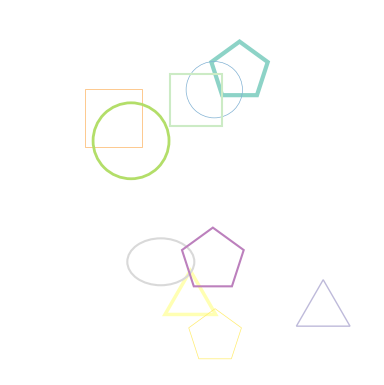[{"shape": "pentagon", "thickness": 3, "radius": 0.38, "center": [0.622, 0.815]}, {"shape": "triangle", "thickness": 2.5, "radius": 0.38, "center": [0.494, 0.221]}, {"shape": "triangle", "thickness": 1, "radius": 0.4, "center": [0.84, 0.193]}, {"shape": "circle", "thickness": 0.5, "radius": 0.37, "center": [0.557, 0.767]}, {"shape": "square", "thickness": 0.5, "radius": 0.37, "center": [0.295, 0.693]}, {"shape": "circle", "thickness": 2, "radius": 0.49, "center": [0.34, 0.634]}, {"shape": "oval", "thickness": 1.5, "radius": 0.44, "center": [0.418, 0.32]}, {"shape": "pentagon", "thickness": 1.5, "radius": 0.42, "center": [0.553, 0.324]}, {"shape": "square", "thickness": 1.5, "radius": 0.34, "center": [0.509, 0.74]}, {"shape": "pentagon", "thickness": 0.5, "radius": 0.36, "center": [0.559, 0.126]}]